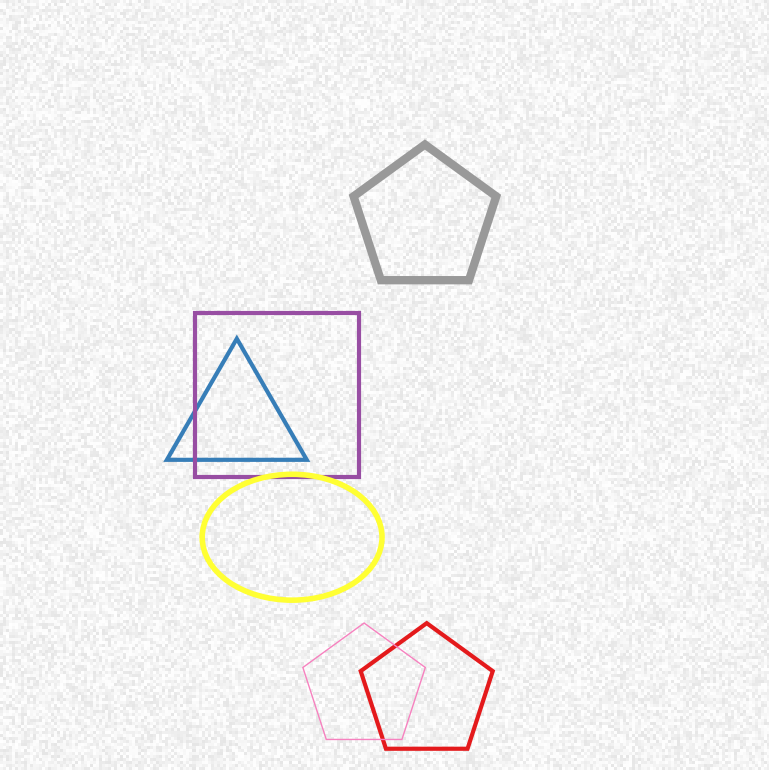[{"shape": "pentagon", "thickness": 1.5, "radius": 0.45, "center": [0.554, 0.101]}, {"shape": "triangle", "thickness": 1.5, "radius": 0.52, "center": [0.308, 0.455]}, {"shape": "square", "thickness": 1.5, "radius": 0.53, "center": [0.36, 0.487]}, {"shape": "oval", "thickness": 2, "radius": 0.58, "center": [0.379, 0.302]}, {"shape": "pentagon", "thickness": 0.5, "radius": 0.42, "center": [0.473, 0.107]}, {"shape": "pentagon", "thickness": 3, "radius": 0.49, "center": [0.552, 0.715]}]